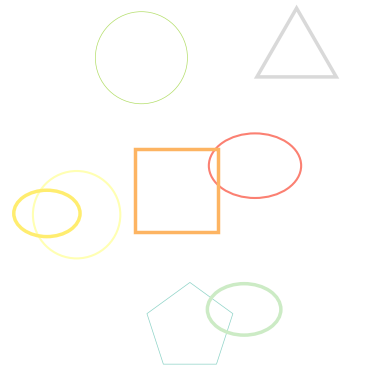[{"shape": "pentagon", "thickness": 0.5, "radius": 0.59, "center": [0.493, 0.149]}, {"shape": "circle", "thickness": 1.5, "radius": 0.57, "center": [0.199, 0.442]}, {"shape": "oval", "thickness": 1.5, "radius": 0.6, "center": [0.662, 0.57]}, {"shape": "square", "thickness": 2.5, "radius": 0.54, "center": [0.458, 0.505]}, {"shape": "circle", "thickness": 0.5, "radius": 0.6, "center": [0.367, 0.85]}, {"shape": "triangle", "thickness": 2.5, "radius": 0.6, "center": [0.77, 0.86]}, {"shape": "oval", "thickness": 2.5, "radius": 0.48, "center": [0.634, 0.196]}, {"shape": "oval", "thickness": 2.5, "radius": 0.43, "center": [0.122, 0.446]}]